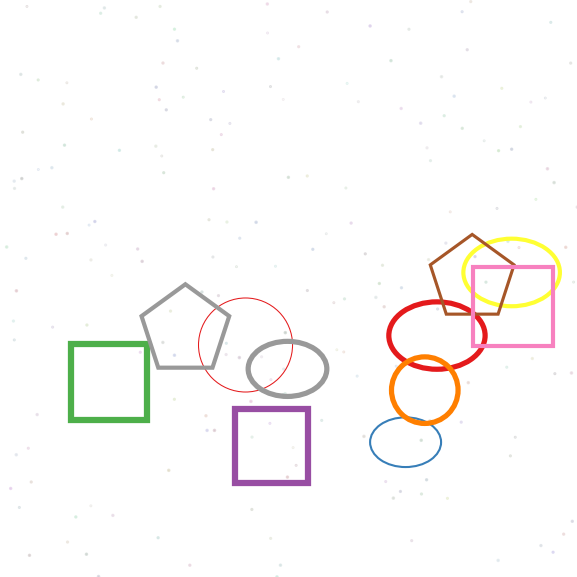[{"shape": "oval", "thickness": 2.5, "radius": 0.42, "center": [0.757, 0.418]}, {"shape": "circle", "thickness": 0.5, "radius": 0.41, "center": [0.425, 0.402]}, {"shape": "oval", "thickness": 1, "radius": 0.31, "center": [0.702, 0.233]}, {"shape": "square", "thickness": 3, "radius": 0.33, "center": [0.189, 0.338]}, {"shape": "square", "thickness": 3, "radius": 0.32, "center": [0.47, 0.227]}, {"shape": "circle", "thickness": 2.5, "radius": 0.29, "center": [0.736, 0.324]}, {"shape": "oval", "thickness": 2, "radius": 0.42, "center": [0.886, 0.527]}, {"shape": "pentagon", "thickness": 1.5, "radius": 0.38, "center": [0.818, 0.517]}, {"shape": "square", "thickness": 2, "radius": 0.34, "center": [0.888, 0.469]}, {"shape": "oval", "thickness": 2.5, "radius": 0.34, "center": [0.498, 0.36]}, {"shape": "pentagon", "thickness": 2, "radius": 0.4, "center": [0.321, 0.427]}]